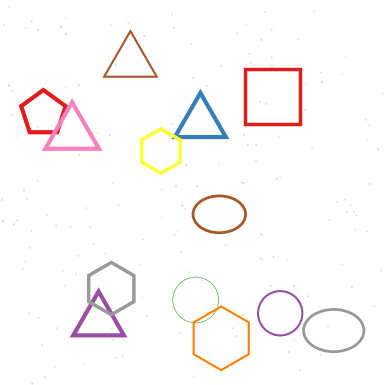[{"shape": "pentagon", "thickness": 3, "radius": 0.3, "center": [0.113, 0.706]}, {"shape": "square", "thickness": 2.5, "radius": 0.35, "center": [0.708, 0.749]}, {"shape": "triangle", "thickness": 3, "radius": 0.38, "center": [0.52, 0.682]}, {"shape": "circle", "thickness": 0.5, "radius": 0.3, "center": [0.508, 0.221]}, {"shape": "triangle", "thickness": 3, "radius": 0.38, "center": [0.256, 0.167]}, {"shape": "circle", "thickness": 1.5, "radius": 0.29, "center": [0.728, 0.186]}, {"shape": "hexagon", "thickness": 1.5, "radius": 0.41, "center": [0.575, 0.121]}, {"shape": "hexagon", "thickness": 2.5, "radius": 0.29, "center": [0.418, 0.608]}, {"shape": "triangle", "thickness": 1.5, "radius": 0.39, "center": [0.339, 0.84]}, {"shape": "oval", "thickness": 2, "radius": 0.34, "center": [0.57, 0.443]}, {"shape": "triangle", "thickness": 3, "radius": 0.4, "center": [0.187, 0.654]}, {"shape": "oval", "thickness": 2, "radius": 0.39, "center": [0.867, 0.141]}, {"shape": "hexagon", "thickness": 2.5, "radius": 0.34, "center": [0.289, 0.25]}]